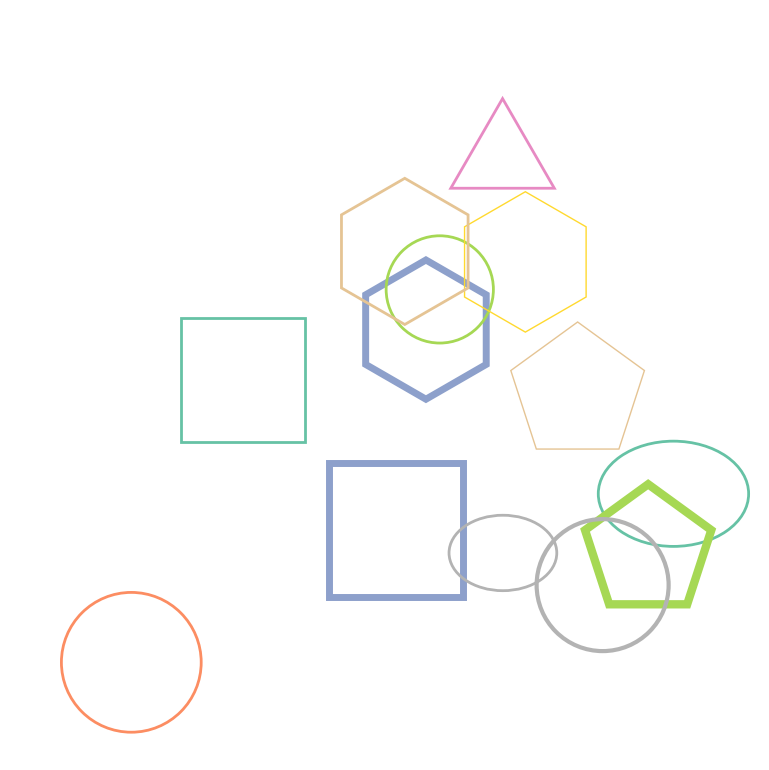[{"shape": "square", "thickness": 1, "radius": 0.4, "center": [0.316, 0.507]}, {"shape": "oval", "thickness": 1, "radius": 0.49, "center": [0.875, 0.359]}, {"shape": "circle", "thickness": 1, "radius": 0.45, "center": [0.171, 0.14]}, {"shape": "square", "thickness": 2.5, "radius": 0.43, "center": [0.514, 0.312]}, {"shape": "hexagon", "thickness": 2.5, "radius": 0.45, "center": [0.553, 0.572]}, {"shape": "triangle", "thickness": 1, "radius": 0.39, "center": [0.653, 0.794]}, {"shape": "circle", "thickness": 1, "radius": 0.35, "center": [0.571, 0.624]}, {"shape": "pentagon", "thickness": 3, "radius": 0.43, "center": [0.842, 0.285]}, {"shape": "hexagon", "thickness": 0.5, "radius": 0.46, "center": [0.682, 0.66]}, {"shape": "pentagon", "thickness": 0.5, "radius": 0.46, "center": [0.75, 0.491]}, {"shape": "hexagon", "thickness": 1, "radius": 0.47, "center": [0.526, 0.674]}, {"shape": "circle", "thickness": 1.5, "radius": 0.43, "center": [0.783, 0.24]}, {"shape": "oval", "thickness": 1, "radius": 0.35, "center": [0.653, 0.282]}]